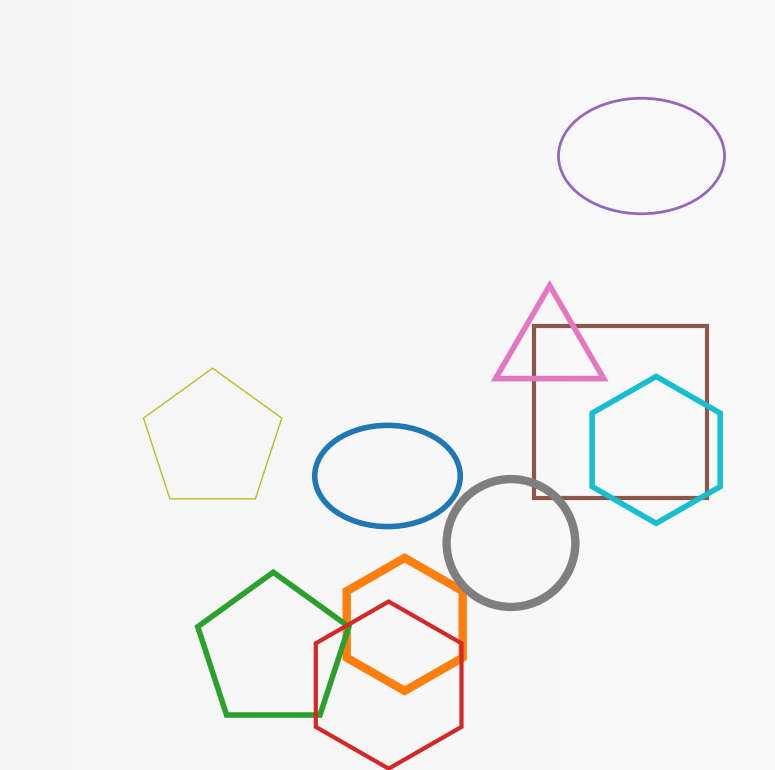[{"shape": "oval", "thickness": 2, "radius": 0.47, "center": [0.5, 0.382]}, {"shape": "hexagon", "thickness": 3, "radius": 0.43, "center": [0.522, 0.189]}, {"shape": "pentagon", "thickness": 2, "radius": 0.51, "center": [0.353, 0.154]}, {"shape": "hexagon", "thickness": 1.5, "radius": 0.54, "center": [0.501, 0.11]}, {"shape": "oval", "thickness": 1, "radius": 0.54, "center": [0.828, 0.797]}, {"shape": "square", "thickness": 1.5, "radius": 0.56, "center": [0.8, 0.465]}, {"shape": "triangle", "thickness": 2, "radius": 0.4, "center": [0.709, 0.549]}, {"shape": "circle", "thickness": 3, "radius": 0.42, "center": [0.659, 0.295]}, {"shape": "pentagon", "thickness": 0.5, "radius": 0.47, "center": [0.274, 0.428]}, {"shape": "hexagon", "thickness": 2, "radius": 0.48, "center": [0.847, 0.416]}]